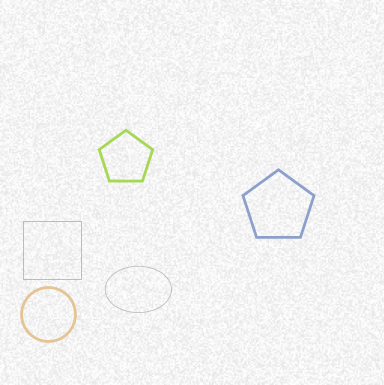[{"shape": "square", "thickness": 0.5, "radius": 0.37, "center": [0.135, 0.351]}, {"shape": "pentagon", "thickness": 2, "radius": 0.48, "center": [0.723, 0.462]}, {"shape": "pentagon", "thickness": 2, "radius": 0.36, "center": [0.327, 0.589]}, {"shape": "circle", "thickness": 2, "radius": 0.35, "center": [0.126, 0.183]}, {"shape": "oval", "thickness": 0.5, "radius": 0.43, "center": [0.359, 0.248]}]